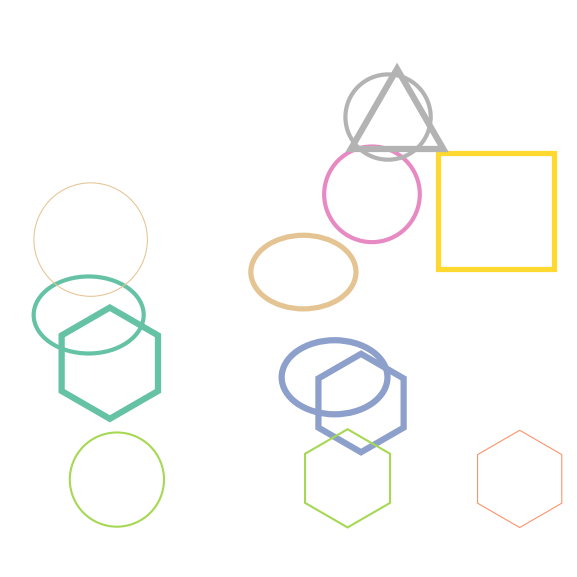[{"shape": "hexagon", "thickness": 3, "radius": 0.48, "center": [0.19, 0.37]}, {"shape": "oval", "thickness": 2, "radius": 0.48, "center": [0.154, 0.454]}, {"shape": "hexagon", "thickness": 0.5, "radius": 0.42, "center": [0.9, 0.17]}, {"shape": "oval", "thickness": 3, "radius": 0.46, "center": [0.579, 0.346]}, {"shape": "hexagon", "thickness": 3, "radius": 0.43, "center": [0.625, 0.301]}, {"shape": "circle", "thickness": 2, "radius": 0.41, "center": [0.644, 0.663]}, {"shape": "hexagon", "thickness": 1, "radius": 0.43, "center": [0.602, 0.171]}, {"shape": "circle", "thickness": 1, "radius": 0.41, "center": [0.202, 0.169]}, {"shape": "square", "thickness": 2.5, "radius": 0.5, "center": [0.859, 0.634]}, {"shape": "oval", "thickness": 2.5, "radius": 0.46, "center": [0.525, 0.528]}, {"shape": "circle", "thickness": 0.5, "radius": 0.49, "center": [0.157, 0.584]}, {"shape": "triangle", "thickness": 3, "radius": 0.46, "center": [0.688, 0.787]}, {"shape": "circle", "thickness": 2, "radius": 0.37, "center": [0.672, 0.796]}]